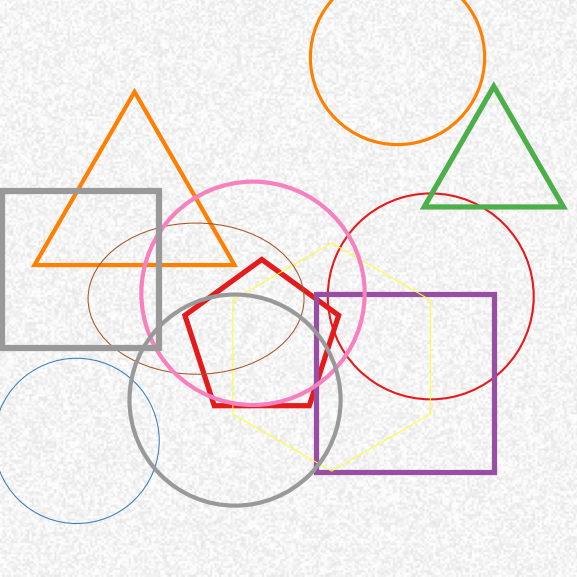[{"shape": "circle", "thickness": 1, "radius": 0.89, "center": [0.746, 0.486]}, {"shape": "pentagon", "thickness": 2.5, "radius": 0.7, "center": [0.453, 0.41]}, {"shape": "circle", "thickness": 0.5, "radius": 0.72, "center": [0.133, 0.236]}, {"shape": "triangle", "thickness": 2.5, "radius": 0.7, "center": [0.855, 0.71]}, {"shape": "square", "thickness": 2.5, "radius": 0.77, "center": [0.701, 0.336]}, {"shape": "triangle", "thickness": 2, "radius": 1.0, "center": [0.233, 0.64]}, {"shape": "circle", "thickness": 1.5, "radius": 0.75, "center": [0.688, 0.9]}, {"shape": "hexagon", "thickness": 0.5, "radius": 0.99, "center": [0.574, 0.381]}, {"shape": "oval", "thickness": 0.5, "radius": 0.93, "center": [0.339, 0.482]}, {"shape": "circle", "thickness": 2, "radius": 0.97, "center": [0.438, 0.491]}, {"shape": "square", "thickness": 3, "radius": 0.68, "center": [0.139, 0.532]}, {"shape": "circle", "thickness": 2, "radius": 0.91, "center": [0.407, 0.306]}]